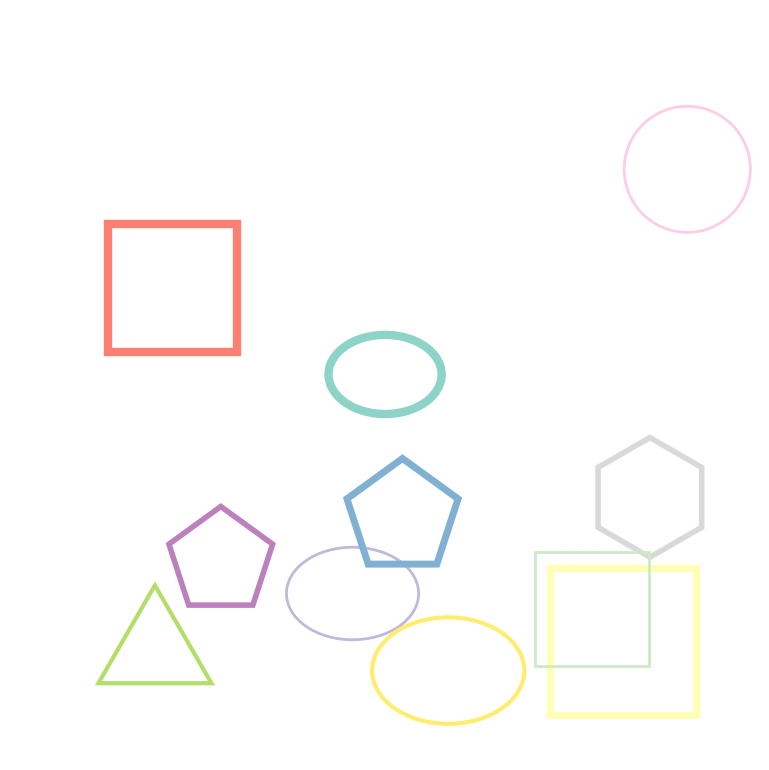[{"shape": "oval", "thickness": 3, "radius": 0.37, "center": [0.5, 0.514]}, {"shape": "square", "thickness": 2.5, "radius": 0.48, "center": [0.809, 0.167]}, {"shape": "oval", "thickness": 1, "radius": 0.43, "center": [0.458, 0.229]}, {"shape": "square", "thickness": 3, "radius": 0.42, "center": [0.224, 0.626]}, {"shape": "pentagon", "thickness": 2.5, "radius": 0.38, "center": [0.523, 0.329]}, {"shape": "triangle", "thickness": 1.5, "radius": 0.42, "center": [0.201, 0.155]}, {"shape": "circle", "thickness": 1, "radius": 0.41, "center": [0.893, 0.78]}, {"shape": "hexagon", "thickness": 2, "radius": 0.39, "center": [0.844, 0.354]}, {"shape": "pentagon", "thickness": 2, "radius": 0.35, "center": [0.287, 0.271]}, {"shape": "square", "thickness": 1, "radius": 0.37, "center": [0.769, 0.209]}, {"shape": "oval", "thickness": 1.5, "radius": 0.49, "center": [0.582, 0.129]}]